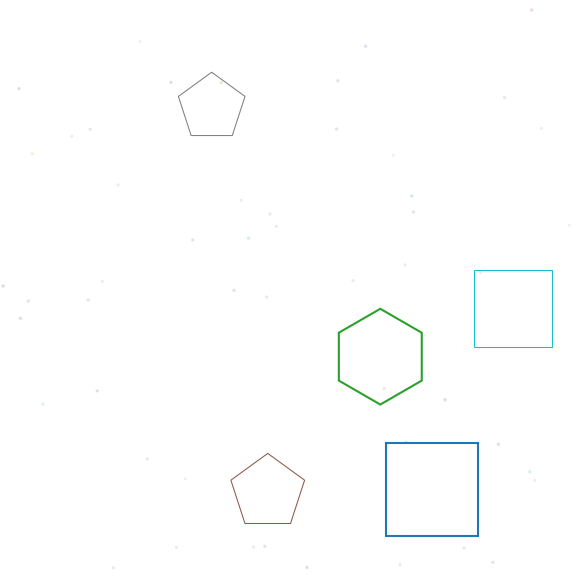[{"shape": "square", "thickness": 1, "radius": 0.4, "center": [0.748, 0.152]}, {"shape": "hexagon", "thickness": 1, "radius": 0.41, "center": [0.659, 0.382]}, {"shape": "pentagon", "thickness": 0.5, "radius": 0.34, "center": [0.464, 0.147]}, {"shape": "pentagon", "thickness": 0.5, "radius": 0.3, "center": [0.367, 0.813]}, {"shape": "square", "thickness": 0.5, "radius": 0.34, "center": [0.889, 0.465]}]